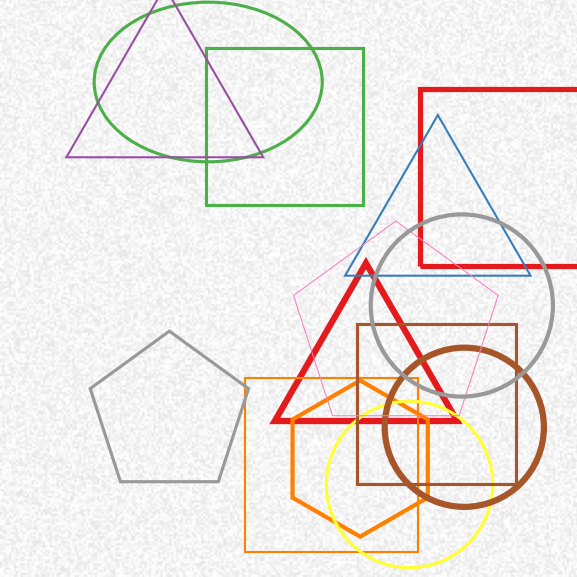[{"shape": "square", "thickness": 2.5, "radius": 0.77, "center": [0.881, 0.692]}, {"shape": "triangle", "thickness": 3, "radius": 0.91, "center": [0.634, 0.361]}, {"shape": "triangle", "thickness": 1, "radius": 0.93, "center": [0.758, 0.614]}, {"shape": "oval", "thickness": 1.5, "radius": 0.99, "center": [0.361, 0.857]}, {"shape": "square", "thickness": 1.5, "radius": 0.68, "center": [0.493, 0.781]}, {"shape": "triangle", "thickness": 1, "radius": 0.98, "center": [0.285, 0.825]}, {"shape": "hexagon", "thickness": 2, "radius": 0.68, "center": [0.624, 0.205]}, {"shape": "square", "thickness": 1, "radius": 0.75, "center": [0.574, 0.193]}, {"shape": "circle", "thickness": 1.5, "radius": 0.72, "center": [0.709, 0.16]}, {"shape": "square", "thickness": 1.5, "radius": 0.69, "center": [0.756, 0.3]}, {"shape": "circle", "thickness": 3, "radius": 0.69, "center": [0.804, 0.259]}, {"shape": "pentagon", "thickness": 0.5, "radius": 0.93, "center": [0.685, 0.43]}, {"shape": "circle", "thickness": 2, "radius": 0.79, "center": [0.8, 0.47]}, {"shape": "pentagon", "thickness": 1.5, "radius": 0.72, "center": [0.293, 0.282]}]